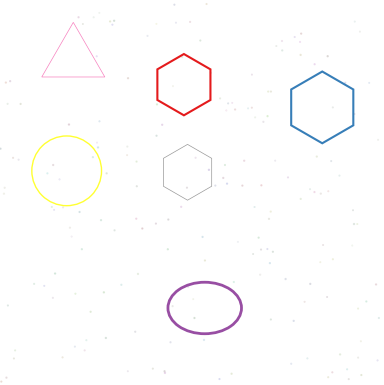[{"shape": "hexagon", "thickness": 1.5, "radius": 0.4, "center": [0.478, 0.78]}, {"shape": "hexagon", "thickness": 1.5, "radius": 0.47, "center": [0.837, 0.721]}, {"shape": "oval", "thickness": 2, "radius": 0.48, "center": [0.532, 0.2]}, {"shape": "circle", "thickness": 1, "radius": 0.45, "center": [0.173, 0.556]}, {"shape": "triangle", "thickness": 0.5, "radius": 0.47, "center": [0.19, 0.847]}, {"shape": "hexagon", "thickness": 0.5, "radius": 0.36, "center": [0.487, 0.552]}]